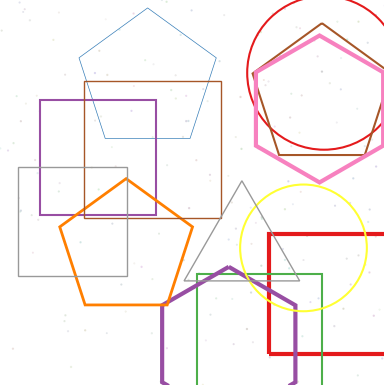[{"shape": "circle", "thickness": 1.5, "radius": 1.0, "center": [0.842, 0.811]}, {"shape": "square", "thickness": 3, "radius": 0.78, "center": [0.855, 0.236]}, {"shape": "pentagon", "thickness": 0.5, "radius": 0.94, "center": [0.383, 0.792]}, {"shape": "square", "thickness": 1.5, "radius": 0.81, "center": [0.674, 0.126]}, {"shape": "square", "thickness": 1.5, "radius": 0.75, "center": [0.255, 0.59]}, {"shape": "hexagon", "thickness": 3, "radius": 1.0, "center": [0.594, 0.107]}, {"shape": "pentagon", "thickness": 2, "radius": 0.91, "center": [0.328, 0.355]}, {"shape": "circle", "thickness": 1.5, "radius": 0.82, "center": [0.788, 0.356]}, {"shape": "square", "thickness": 1, "radius": 0.89, "center": [0.396, 0.613]}, {"shape": "pentagon", "thickness": 1.5, "radius": 0.95, "center": [0.836, 0.751]}, {"shape": "hexagon", "thickness": 3, "radius": 0.95, "center": [0.83, 0.717]}, {"shape": "square", "thickness": 1, "radius": 0.71, "center": [0.188, 0.425]}, {"shape": "triangle", "thickness": 1, "radius": 0.87, "center": [0.628, 0.357]}]